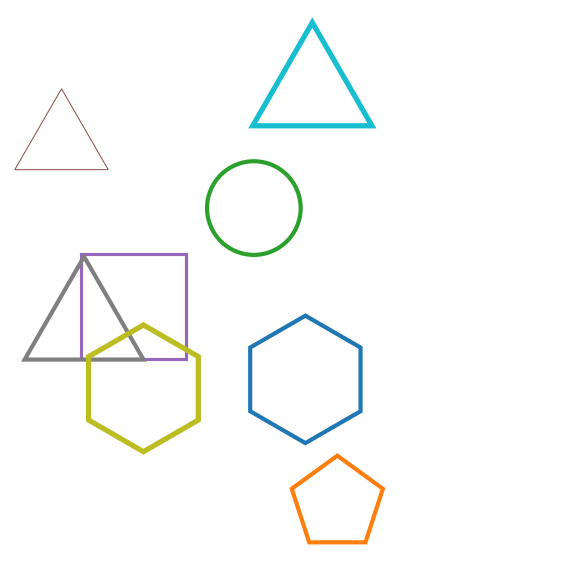[{"shape": "hexagon", "thickness": 2, "radius": 0.55, "center": [0.529, 0.342]}, {"shape": "pentagon", "thickness": 2, "radius": 0.41, "center": [0.584, 0.127]}, {"shape": "circle", "thickness": 2, "radius": 0.41, "center": [0.44, 0.639]}, {"shape": "square", "thickness": 1.5, "radius": 0.46, "center": [0.231, 0.468]}, {"shape": "triangle", "thickness": 0.5, "radius": 0.47, "center": [0.107, 0.752]}, {"shape": "triangle", "thickness": 2, "radius": 0.59, "center": [0.146, 0.436]}, {"shape": "hexagon", "thickness": 2.5, "radius": 0.55, "center": [0.248, 0.327]}, {"shape": "triangle", "thickness": 2.5, "radius": 0.6, "center": [0.541, 0.841]}]